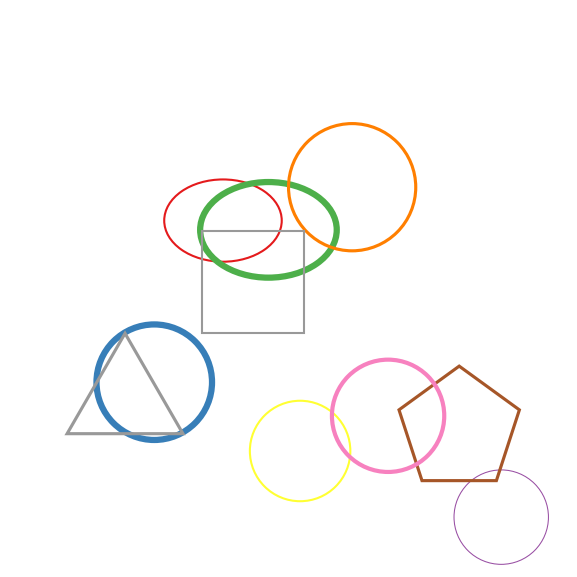[{"shape": "oval", "thickness": 1, "radius": 0.51, "center": [0.386, 0.617]}, {"shape": "circle", "thickness": 3, "radius": 0.5, "center": [0.267, 0.337]}, {"shape": "oval", "thickness": 3, "radius": 0.59, "center": [0.465, 0.601]}, {"shape": "circle", "thickness": 0.5, "radius": 0.41, "center": [0.868, 0.104]}, {"shape": "circle", "thickness": 1.5, "radius": 0.55, "center": [0.61, 0.675]}, {"shape": "circle", "thickness": 1, "radius": 0.43, "center": [0.52, 0.218]}, {"shape": "pentagon", "thickness": 1.5, "radius": 0.55, "center": [0.795, 0.256]}, {"shape": "circle", "thickness": 2, "radius": 0.49, "center": [0.672, 0.279]}, {"shape": "square", "thickness": 1, "radius": 0.44, "center": [0.438, 0.511]}, {"shape": "triangle", "thickness": 1.5, "radius": 0.58, "center": [0.217, 0.306]}]